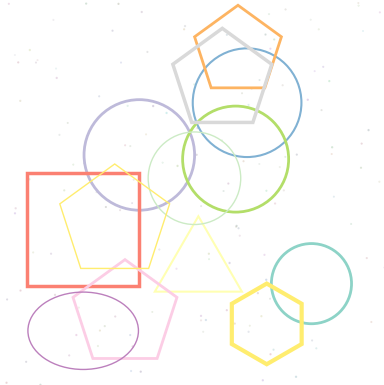[{"shape": "circle", "thickness": 2, "radius": 0.52, "center": [0.809, 0.263]}, {"shape": "triangle", "thickness": 1.5, "radius": 0.65, "center": [0.515, 0.308]}, {"shape": "circle", "thickness": 2, "radius": 0.72, "center": [0.362, 0.598]}, {"shape": "square", "thickness": 2.5, "radius": 0.73, "center": [0.216, 0.404]}, {"shape": "circle", "thickness": 1.5, "radius": 0.71, "center": [0.642, 0.733]}, {"shape": "pentagon", "thickness": 2, "radius": 0.59, "center": [0.618, 0.868]}, {"shape": "circle", "thickness": 2, "radius": 0.69, "center": [0.612, 0.587]}, {"shape": "pentagon", "thickness": 2, "radius": 0.71, "center": [0.325, 0.184]}, {"shape": "pentagon", "thickness": 2.5, "radius": 0.68, "center": [0.577, 0.791]}, {"shape": "oval", "thickness": 1, "radius": 0.72, "center": [0.216, 0.141]}, {"shape": "circle", "thickness": 1, "radius": 0.6, "center": [0.505, 0.537]}, {"shape": "pentagon", "thickness": 1, "radius": 0.75, "center": [0.298, 0.424]}, {"shape": "hexagon", "thickness": 3, "radius": 0.52, "center": [0.693, 0.159]}]